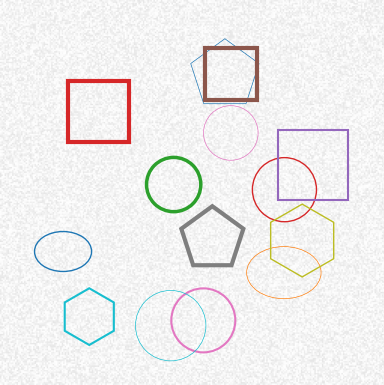[{"shape": "pentagon", "thickness": 0.5, "radius": 0.47, "center": [0.584, 0.806]}, {"shape": "oval", "thickness": 1, "radius": 0.37, "center": [0.164, 0.347]}, {"shape": "oval", "thickness": 0.5, "radius": 0.48, "center": [0.737, 0.292]}, {"shape": "circle", "thickness": 2.5, "radius": 0.35, "center": [0.451, 0.521]}, {"shape": "circle", "thickness": 1, "radius": 0.42, "center": [0.739, 0.507]}, {"shape": "square", "thickness": 3, "radius": 0.4, "center": [0.255, 0.71]}, {"shape": "square", "thickness": 1.5, "radius": 0.45, "center": [0.814, 0.571]}, {"shape": "square", "thickness": 3, "radius": 0.33, "center": [0.6, 0.807]}, {"shape": "circle", "thickness": 0.5, "radius": 0.35, "center": [0.599, 0.655]}, {"shape": "circle", "thickness": 1.5, "radius": 0.42, "center": [0.528, 0.168]}, {"shape": "pentagon", "thickness": 3, "radius": 0.42, "center": [0.552, 0.38]}, {"shape": "hexagon", "thickness": 1, "radius": 0.47, "center": [0.785, 0.375]}, {"shape": "hexagon", "thickness": 1.5, "radius": 0.37, "center": [0.232, 0.178]}, {"shape": "circle", "thickness": 0.5, "radius": 0.46, "center": [0.443, 0.154]}]